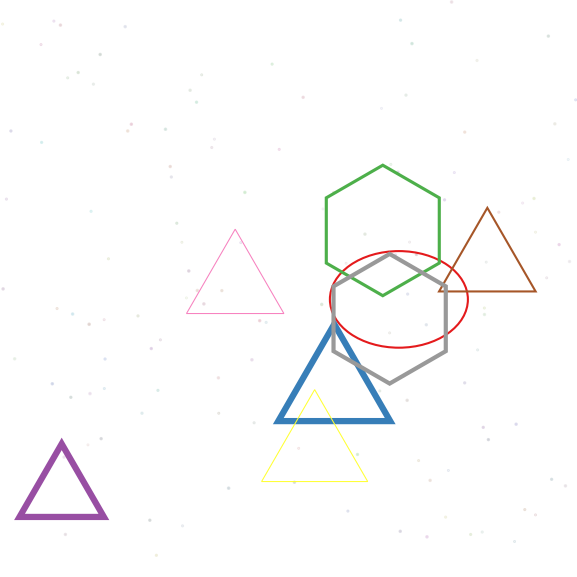[{"shape": "oval", "thickness": 1, "radius": 0.6, "center": [0.691, 0.481]}, {"shape": "triangle", "thickness": 3, "radius": 0.56, "center": [0.579, 0.326]}, {"shape": "hexagon", "thickness": 1.5, "radius": 0.56, "center": [0.663, 0.6]}, {"shape": "triangle", "thickness": 3, "radius": 0.42, "center": [0.107, 0.146]}, {"shape": "triangle", "thickness": 0.5, "radius": 0.53, "center": [0.545, 0.218]}, {"shape": "triangle", "thickness": 1, "radius": 0.48, "center": [0.844, 0.543]}, {"shape": "triangle", "thickness": 0.5, "radius": 0.49, "center": [0.407, 0.505]}, {"shape": "hexagon", "thickness": 2, "radius": 0.56, "center": [0.675, 0.447]}]